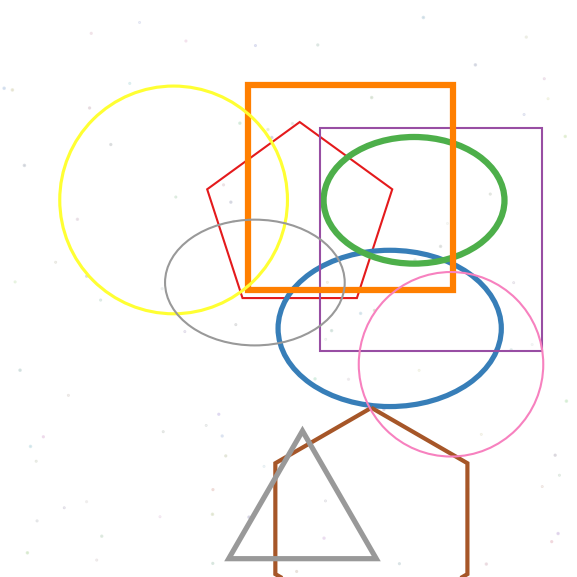[{"shape": "pentagon", "thickness": 1, "radius": 0.84, "center": [0.519, 0.619]}, {"shape": "oval", "thickness": 2.5, "radius": 0.97, "center": [0.675, 0.43]}, {"shape": "oval", "thickness": 3, "radius": 0.78, "center": [0.717, 0.652]}, {"shape": "square", "thickness": 1, "radius": 0.96, "center": [0.746, 0.584]}, {"shape": "square", "thickness": 3, "radius": 0.89, "center": [0.607, 0.675]}, {"shape": "circle", "thickness": 1.5, "radius": 0.99, "center": [0.301, 0.653]}, {"shape": "hexagon", "thickness": 2, "radius": 0.96, "center": [0.643, 0.101]}, {"shape": "circle", "thickness": 1, "radius": 0.8, "center": [0.781, 0.368]}, {"shape": "oval", "thickness": 1, "radius": 0.78, "center": [0.441, 0.51]}, {"shape": "triangle", "thickness": 2.5, "radius": 0.74, "center": [0.524, 0.105]}]